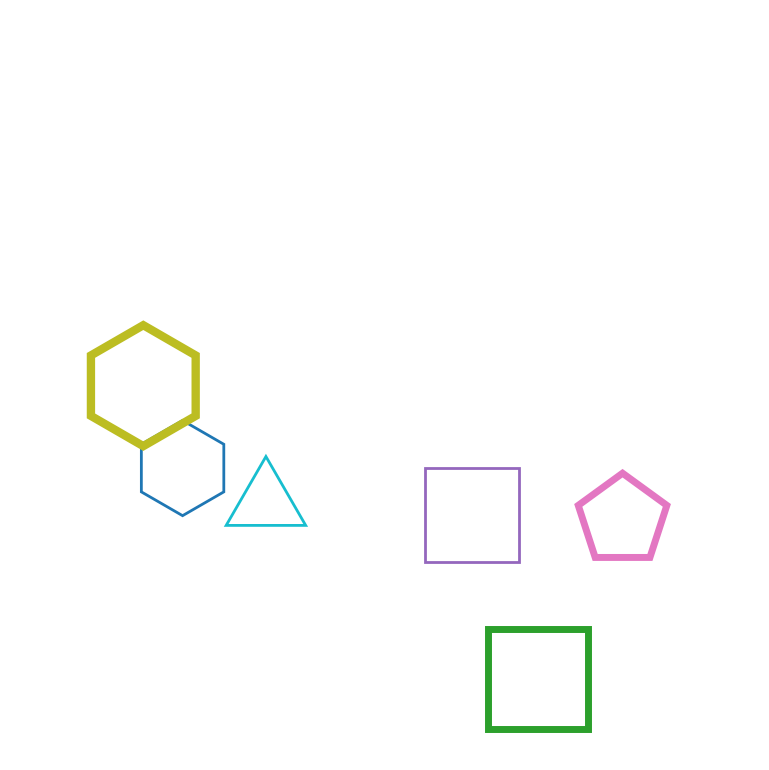[{"shape": "hexagon", "thickness": 1, "radius": 0.31, "center": [0.237, 0.392]}, {"shape": "square", "thickness": 2.5, "radius": 0.33, "center": [0.698, 0.118]}, {"shape": "square", "thickness": 1, "radius": 0.3, "center": [0.613, 0.331]}, {"shape": "pentagon", "thickness": 2.5, "radius": 0.3, "center": [0.809, 0.325]}, {"shape": "hexagon", "thickness": 3, "radius": 0.39, "center": [0.186, 0.499]}, {"shape": "triangle", "thickness": 1, "radius": 0.3, "center": [0.345, 0.347]}]